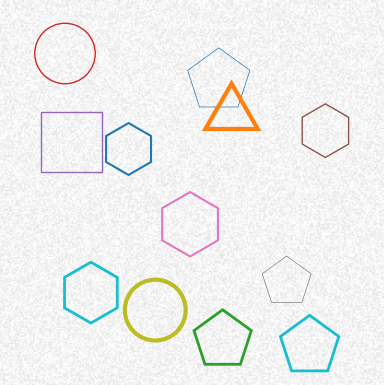[{"shape": "hexagon", "thickness": 1.5, "radius": 0.34, "center": [0.334, 0.613]}, {"shape": "pentagon", "thickness": 0.5, "radius": 0.42, "center": [0.568, 0.791]}, {"shape": "triangle", "thickness": 3, "radius": 0.39, "center": [0.602, 0.704]}, {"shape": "pentagon", "thickness": 2, "radius": 0.39, "center": [0.578, 0.117]}, {"shape": "circle", "thickness": 1, "radius": 0.39, "center": [0.169, 0.861]}, {"shape": "square", "thickness": 1, "radius": 0.39, "center": [0.186, 0.631]}, {"shape": "hexagon", "thickness": 1, "radius": 0.35, "center": [0.845, 0.661]}, {"shape": "hexagon", "thickness": 1.5, "radius": 0.42, "center": [0.494, 0.417]}, {"shape": "pentagon", "thickness": 0.5, "radius": 0.33, "center": [0.745, 0.268]}, {"shape": "circle", "thickness": 3, "radius": 0.4, "center": [0.403, 0.195]}, {"shape": "pentagon", "thickness": 2, "radius": 0.4, "center": [0.804, 0.101]}, {"shape": "hexagon", "thickness": 2, "radius": 0.4, "center": [0.236, 0.24]}]